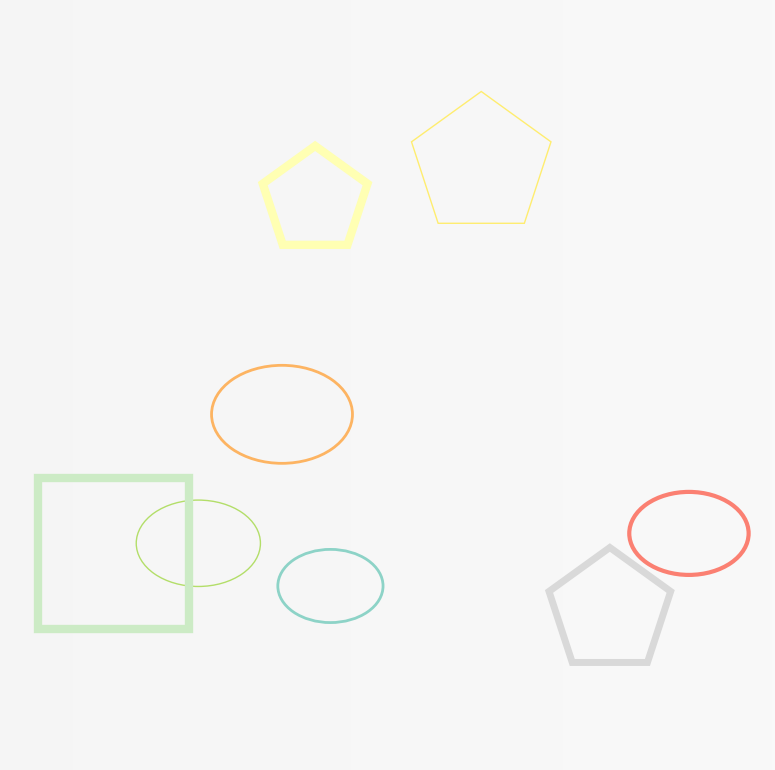[{"shape": "oval", "thickness": 1, "radius": 0.34, "center": [0.426, 0.239]}, {"shape": "pentagon", "thickness": 3, "radius": 0.36, "center": [0.407, 0.739]}, {"shape": "oval", "thickness": 1.5, "radius": 0.39, "center": [0.889, 0.307]}, {"shape": "oval", "thickness": 1, "radius": 0.45, "center": [0.364, 0.462]}, {"shape": "oval", "thickness": 0.5, "radius": 0.4, "center": [0.256, 0.294]}, {"shape": "pentagon", "thickness": 2.5, "radius": 0.41, "center": [0.787, 0.206]}, {"shape": "square", "thickness": 3, "radius": 0.49, "center": [0.146, 0.281]}, {"shape": "pentagon", "thickness": 0.5, "radius": 0.47, "center": [0.621, 0.787]}]